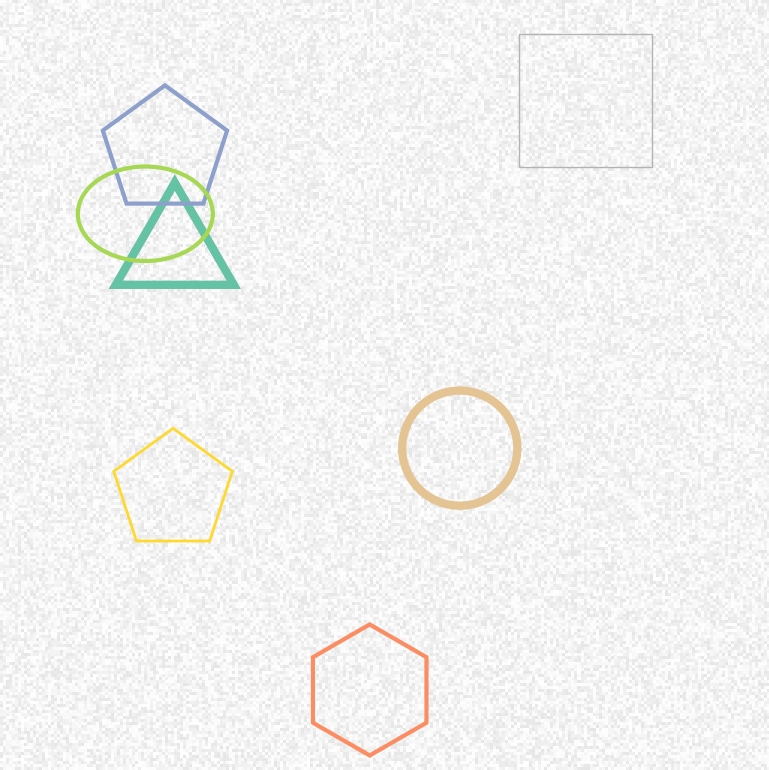[{"shape": "triangle", "thickness": 3, "radius": 0.44, "center": [0.227, 0.674]}, {"shape": "hexagon", "thickness": 1.5, "radius": 0.43, "center": [0.48, 0.104]}, {"shape": "pentagon", "thickness": 1.5, "radius": 0.42, "center": [0.214, 0.804]}, {"shape": "oval", "thickness": 1.5, "radius": 0.44, "center": [0.189, 0.722]}, {"shape": "pentagon", "thickness": 1, "radius": 0.4, "center": [0.225, 0.363]}, {"shape": "circle", "thickness": 3, "radius": 0.37, "center": [0.597, 0.418]}, {"shape": "square", "thickness": 0.5, "radius": 0.43, "center": [0.761, 0.869]}]